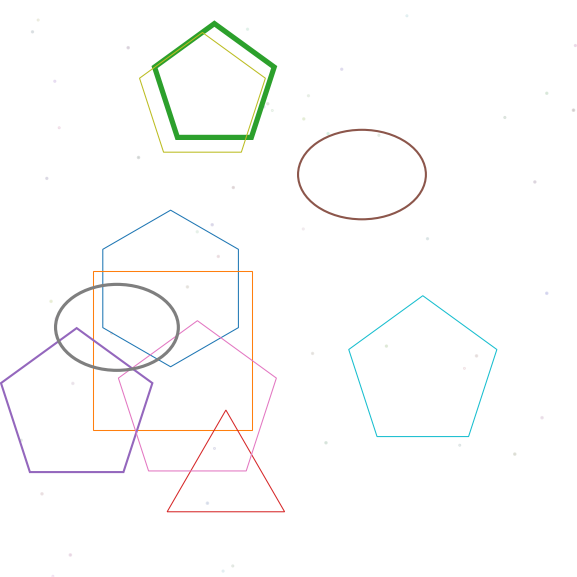[{"shape": "hexagon", "thickness": 0.5, "radius": 0.68, "center": [0.295, 0.5]}, {"shape": "square", "thickness": 0.5, "radius": 0.69, "center": [0.298, 0.392]}, {"shape": "pentagon", "thickness": 2.5, "radius": 0.54, "center": [0.371, 0.849]}, {"shape": "triangle", "thickness": 0.5, "radius": 0.59, "center": [0.391, 0.172]}, {"shape": "pentagon", "thickness": 1, "radius": 0.69, "center": [0.133, 0.293]}, {"shape": "oval", "thickness": 1, "radius": 0.55, "center": [0.627, 0.697]}, {"shape": "pentagon", "thickness": 0.5, "radius": 0.72, "center": [0.342, 0.3]}, {"shape": "oval", "thickness": 1.5, "radius": 0.53, "center": [0.203, 0.432]}, {"shape": "pentagon", "thickness": 0.5, "radius": 0.57, "center": [0.351, 0.828]}, {"shape": "pentagon", "thickness": 0.5, "radius": 0.67, "center": [0.732, 0.352]}]